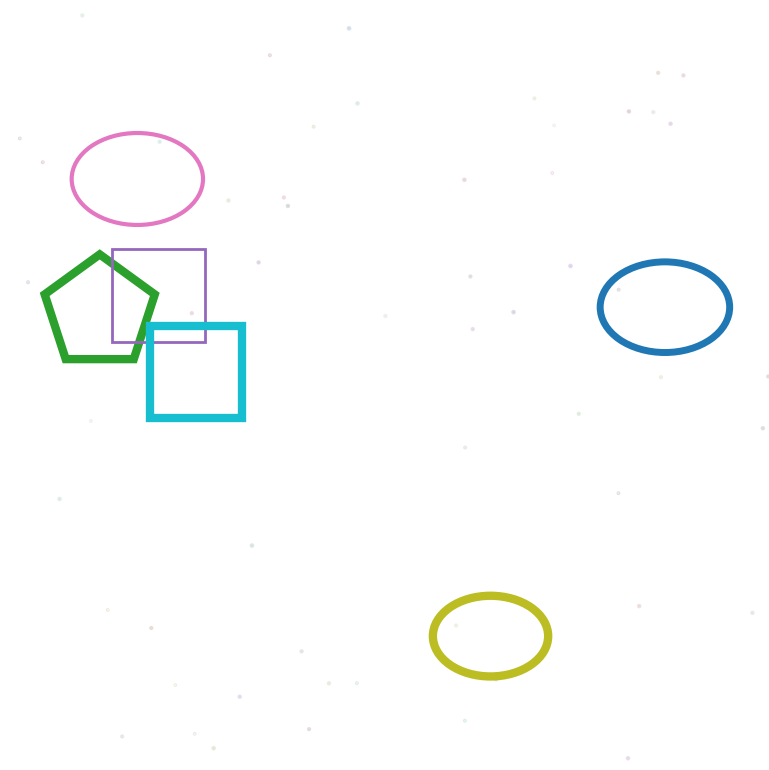[{"shape": "oval", "thickness": 2.5, "radius": 0.42, "center": [0.864, 0.601]}, {"shape": "pentagon", "thickness": 3, "radius": 0.38, "center": [0.13, 0.594]}, {"shape": "square", "thickness": 1, "radius": 0.3, "center": [0.206, 0.616]}, {"shape": "oval", "thickness": 1.5, "radius": 0.43, "center": [0.178, 0.768]}, {"shape": "oval", "thickness": 3, "radius": 0.37, "center": [0.637, 0.174]}, {"shape": "square", "thickness": 3, "radius": 0.3, "center": [0.255, 0.517]}]